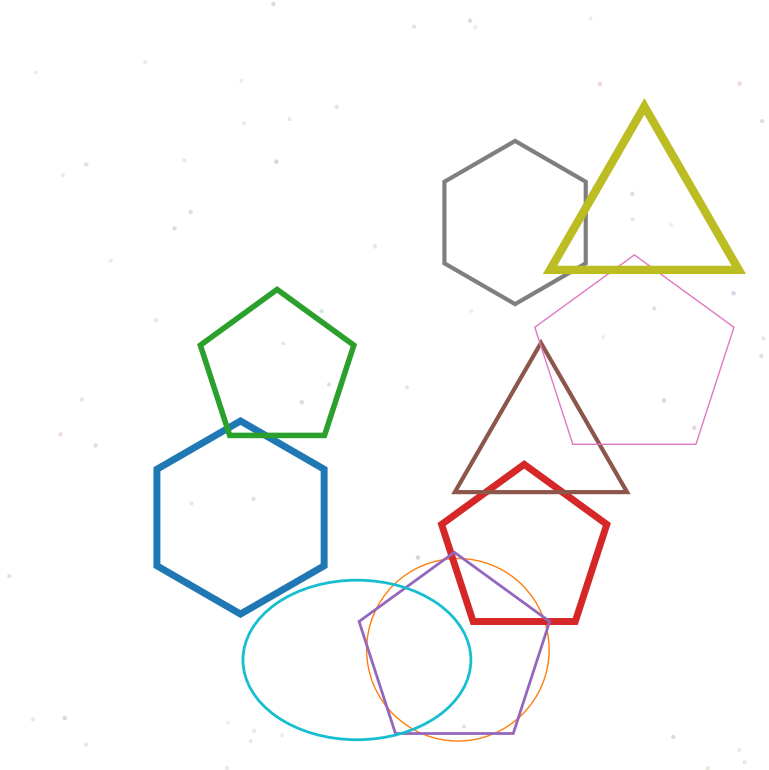[{"shape": "hexagon", "thickness": 2.5, "radius": 0.63, "center": [0.312, 0.328]}, {"shape": "circle", "thickness": 0.5, "radius": 0.59, "center": [0.595, 0.156]}, {"shape": "pentagon", "thickness": 2, "radius": 0.52, "center": [0.36, 0.519]}, {"shape": "pentagon", "thickness": 2.5, "radius": 0.56, "center": [0.681, 0.284]}, {"shape": "pentagon", "thickness": 1, "radius": 0.65, "center": [0.59, 0.153]}, {"shape": "triangle", "thickness": 1.5, "radius": 0.65, "center": [0.703, 0.425]}, {"shape": "pentagon", "thickness": 0.5, "radius": 0.68, "center": [0.824, 0.533]}, {"shape": "hexagon", "thickness": 1.5, "radius": 0.53, "center": [0.669, 0.711]}, {"shape": "triangle", "thickness": 3, "radius": 0.71, "center": [0.837, 0.72]}, {"shape": "oval", "thickness": 1, "radius": 0.74, "center": [0.464, 0.143]}]